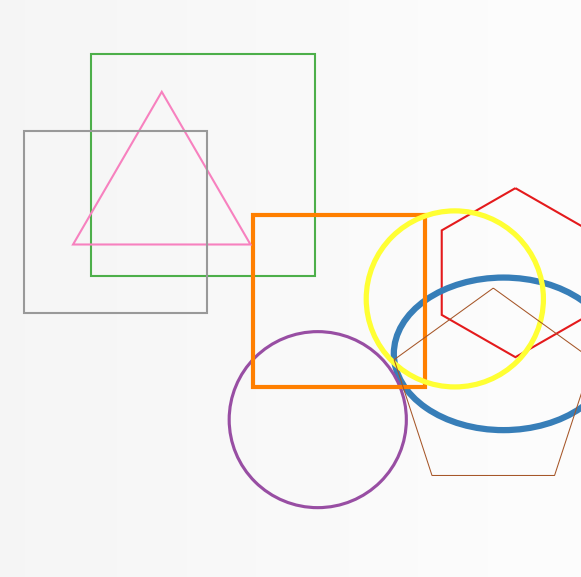[{"shape": "hexagon", "thickness": 1, "radius": 0.73, "center": [0.887, 0.527]}, {"shape": "oval", "thickness": 3, "radius": 0.94, "center": [0.866, 0.386]}, {"shape": "square", "thickness": 1, "radius": 0.96, "center": [0.349, 0.713]}, {"shape": "circle", "thickness": 1.5, "radius": 0.76, "center": [0.547, 0.272]}, {"shape": "square", "thickness": 2, "radius": 0.74, "center": [0.583, 0.478]}, {"shape": "circle", "thickness": 2.5, "radius": 0.76, "center": [0.782, 0.482]}, {"shape": "pentagon", "thickness": 0.5, "radius": 0.9, "center": [0.849, 0.321]}, {"shape": "triangle", "thickness": 1, "radius": 0.88, "center": [0.278, 0.664]}, {"shape": "square", "thickness": 1, "radius": 0.79, "center": [0.198, 0.615]}]